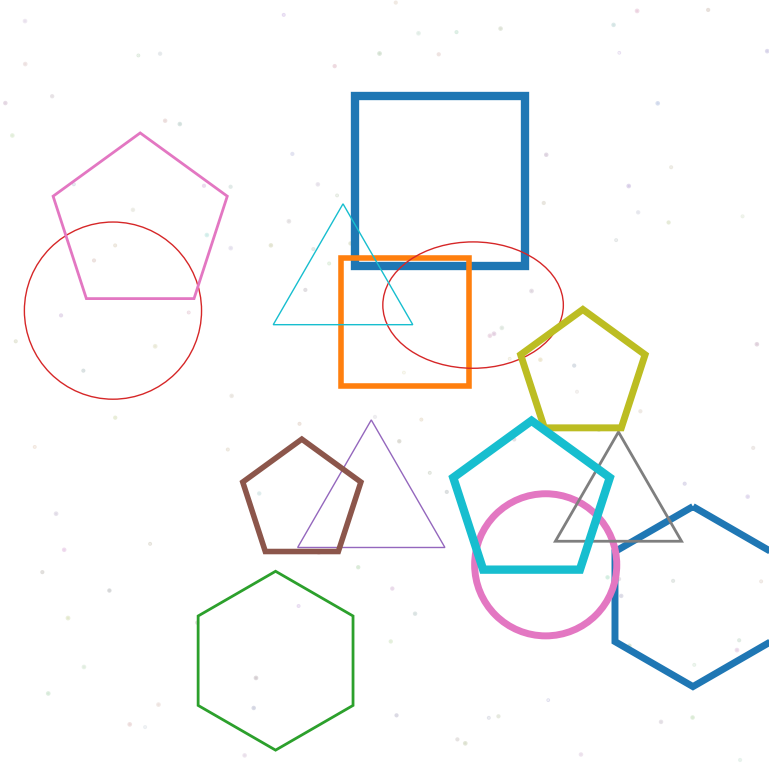[{"shape": "hexagon", "thickness": 2.5, "radius": 0.58, "center": [0.9, 0.225]}, {"shape": "square", "thickness": 3, "radius": 0.55, "center": [0.571, 0.765]}, {"shape": "square", "thickness": 2, "radius": 0.41, "center": [0.526, 0.581]}, {"shape": "hexagon", "thickness": 1, "radius": 0.58, "center": [0.358, 0.142]}, {"shape": "oval", "thickness": 0.5, "radius": 0.59, "center": [0.614, 0.604]}, {"shape": "circle", "thickness": 0.5, "radius": 0.58, "center": [0.147, 0.597]}, {"shape": "triangle", "thickness": 0.5, "radius": 0.55, "center": [0.482, 0.344]}, {"shape": "pentagon", "thickness": 2, "radius": 0.4, "center": [0.392, 0.349]}, {"shape": "pentagon", "thickness": 1, "radius": 0.59, "center": [0.182, 0.708]}, {"shape": "circle", "thickness": 2.5, "radius": 0.46, "center": [0.709, 0.266]}, {"shape": "triangle", "thickness": 1, "radius": 0.47, "center": [0.803, 0.344]}, {"shape": "pentagon", "thickness": 2.5, "radius": 0.42, "center": [0.757, 0.513]}, {"shape": "pentagon", "thickness": 3, "radius": 0.53, "center": [0.69, 0.347]}, {"shape": "triangle", "thickness": 0.5, "radius": 0.52, "center": [0.445, 0.631]}]